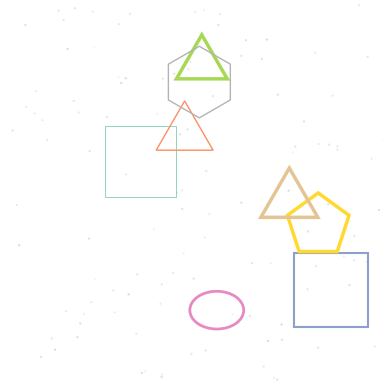[{"shape": "square", "thickness": 0.5, "radius": 0.46, "center": [0.364, 0.58]}, {"shape": "triangle", "thickness": 1, "radius": 0.43, "center": [0.48, 0.653]}, {"shape": "square", "thickness": 1.5, "radius": 0.48, "center": [0.86, 0.247]}, {"shape": "oval", "thickness": 2, "radius": 0.35, "center": [0.563, 0.194]}, {"shape": "triangle", "thickness": 2.5, "radius": 0.38, "center": [0.524, 0.833]}, {"shape": "pentagon", "thickness": 2.5, "radius": 0.42, "center": [0.827, 0.415]}, {"shape": "triangle", "thickness": 2.5, "radius": 0.43, "center": [0.752, 0.478]}, {"shape": "hexagon", "thickness": 1, "radius": 0.46, "center": [0.518, 0.787]}]